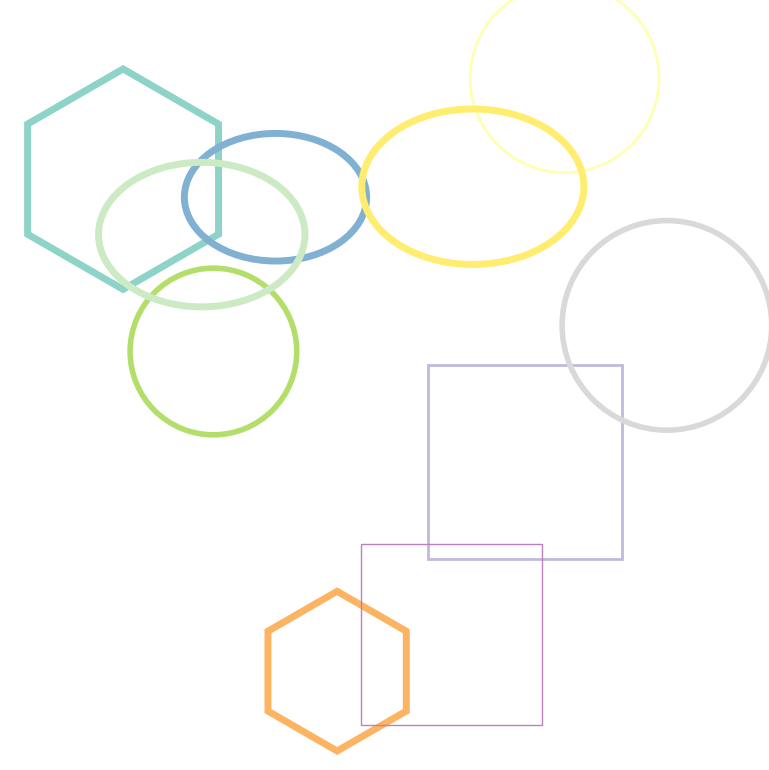[{"shape": "hexagon", "thickness": 2.5, "radius": 0.72, "center": [0.16, 0.767]}, {"shape": "circle", "thickness": 1, "radius": 0.61, "center": [0.733, 0.898]}, {"shape": "square", "thickness": 1, "radius": 0.63, "center": [0.682, 0.4]}, {"shape": "oval", "thickness": 2.5, "radius": 0.59, "center": [0.358, 0.744]}, {"shape": "hexagon", "thickness": 2.5, "radius": 0.52, "center": [0.438, 0.128]}, {"shape": "circle", "thickness": 2, "radius": 0.54, "center": [0.277, 0.544]}, {"shape": "circle", "thickness": 2, "radius": 0.68, "center": [0.866, 0.577]}, {"shape": "square", "thickness": 0.5, "radius": 0.59, "center": [0.587, 0.176]}, {"shape": "oval", "thickness": 2.5, "radius": 0.67, "center": [0.262, 0.695]}, {"shape": "oval", "thickness": 2.5, "radius": 0.72, "center": [0.614, 0.757]}]